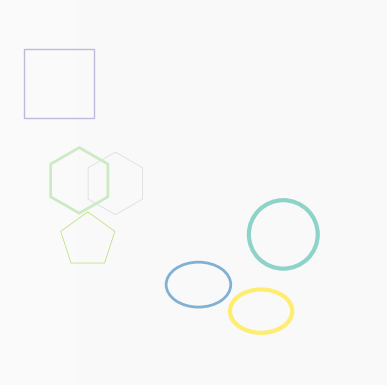[{"shape": "circle", "thickness": 3, "radius": 0.44, "center": [0.731, 0.391]}, {"shape": "square", "thickness": 1, "radius": 0.45, "center": [0.152, 0.784]}, {"shape": "oval", "thickness": 2, "radius": 0.42, "center": [0.512, 0.261]}, {"shape": "pentagon", "thickness": 0.5, "radius": 0.37, "center": [0.227, 0.376]}, {"shape": "hexagon", "thickness": 0.5, "radius": 0.41, "center": [0.298, 0.524]}, {"shape": "hexagon", "thickness": 2, "radius": 0.43, "center": [0.205, 0.531]}, {"shape": "oval", "thickness": 3, "radius": 0.4, "center": [0.674, 0.192]}]